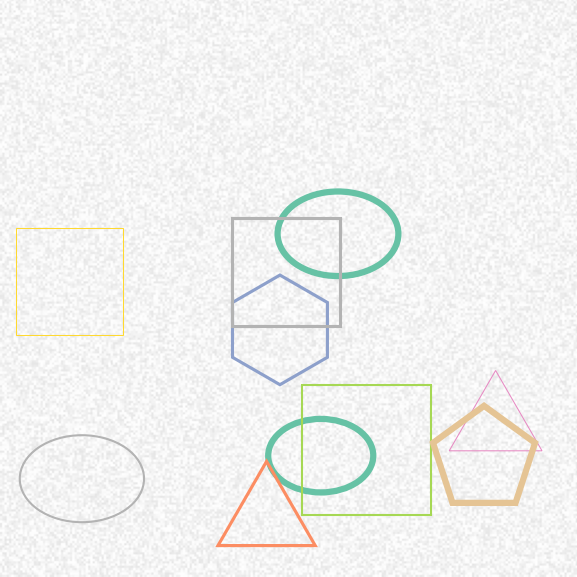[{"shape": "oval", "thickness": 3, "radius": 0.45, "center": [0.555, 0.21]}, {"shape": "oval", "thickness": 3, "radius": 0.52, "center": [0.585, 0.594]}, {"shape": "triangle", "thickness": 1.5, "radius": 0.49, "center": [0.462, 0.103]}, {"shape": "hexagon", "thickness": 1.5, "radius": 0.47, "center": [0.485, 0.428]}, {"shape": "triangle", "thickness": 0.5, "radius": 0.46, "center": [0.858, 0.265]}, {"shape": "square", "thickness": 1, "radius": 0.56, "center": [0.634, 0.22]}, {"shape": "square", "thickness": 0.5, "radius": 0.46, "center": [0.12, 0.512]}, {"shape": "pentagon", "thickness": 3, "radius": 0.46, "center": [0.838, 0.204]}, {"shape": "square", "thickness": 1.5, "radius": 0.47, "center": [0.496, 0.528]}, {"shape": "oval", "thickness": 1, "radius": 0.54, "center": [0.142, 0.17]}]